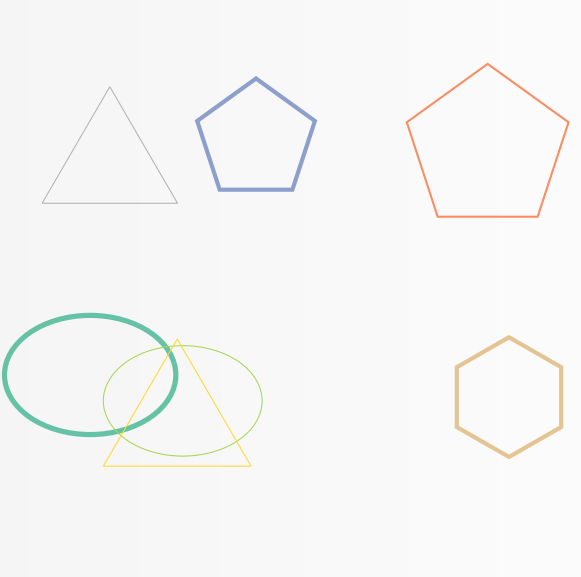[{"shape": "oval", "thickness": 2.5, "radius": 0.74, "center": [0.155, 0.35]}, {"shape": "pentagon", "thickness": 1, "radius": 0.73, "center": [0.839, 0.742]}, {"shape": "pentagon", "thickness": 2, "radius": 0.53, "center": [0.44, 0.757]}, {"shape": "oval", "thickness": 0.5, "radius": 0.68, "center": [0.314, 0.305]}, {"shape": "triangle", "thickness": 0.5, "radius": 0.73, "center": [0.305, 0.265]}, {"shape": "hexagon", "thickness": 2, "radius": 0.52, "center": [0.876, 0.311]}, {"shape": "triangle", "thickness": 0.5, "radius": 0.67, "center": [0.189, 0.714]}]